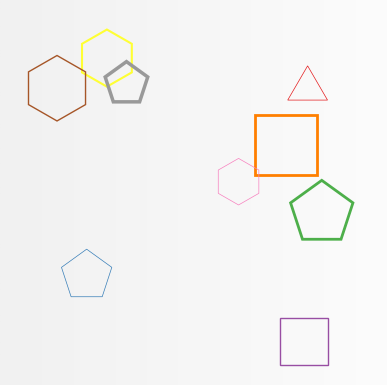[{"shape": "triangle", "thickness": 0.5, "radius": 0.3, "center": [0.794, 0.77]}, {"shape": "pentagon", "thickness": 0.5, "radius": 0.34, "center": [0.224, 0.284]}, {"shape": "pentagon", "thickness": 2, "radius": 0.42, "center": [0.83, 0.447]}, {"shape": "square", "thickness": 1, "radius": 0.3, "center": [0.785, 0.112]}, {"shape": "square", "thickness": 2, "radius": 0.39, "center": [0.738, 0.624]}, {"shape": "hexagon", "thickness": 1.5, "radius": 0.37, "center": [0.276, 0.849]}, {"shape": "hexagon", "thickness": 1, "radius": 0.42, "center": [0.147, 0.771]}, {"shape": "hexagon", "thickness": 0.5, "radius": 0.3, "center": [0.616, 0.528]}, {"shape": "pentagon", "thickness": 2.5, "radius": 0.29, "center": [0.326, 0.782]}]